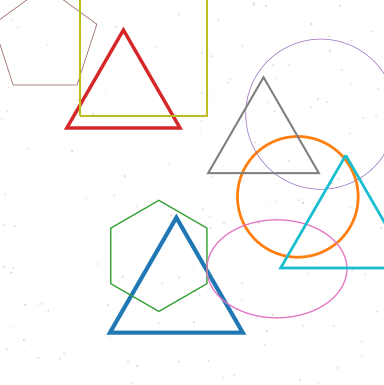[{"shape": "triangle", "thickness": 3, "radius": 1.0, "center": [0.458, 0.236]}, {"shape": "circle", "thickness": 2, "radius": 0.78, "center": [0.774, 0.489]}, {"shape": "hexagon", "thickness": 1, "radius": 0.72, "center": [0.413, 0.335]}, {"shape": "triangle", "thickness": 2.5, "radius": 0.85, "center": [0.321, 0.752]}, {"shape": "circle", "thickness": 0.5, "radius": 0.98, "center": [0.833, 0.703]}, {"shape": "pentagon", "thickness": 0.5, "radius": 0.71, "center": [0.117, 0.893]}, {"shape": "oval", "thickness": 1, "radius": 0.91, "center": [0.719, 0.302]}, {"shape": "triangle", "thickness": 1.5, "radius": 0.83, "center": [0.684, 0.633]}, {"shape": "square", "thickness": 1.5, "radius": 0.82, "center": [0.372, 0.862]}, {"shape": "triangle", "thickness": 2, "radius": 0.98, "center": [0.898, 0.401]}]